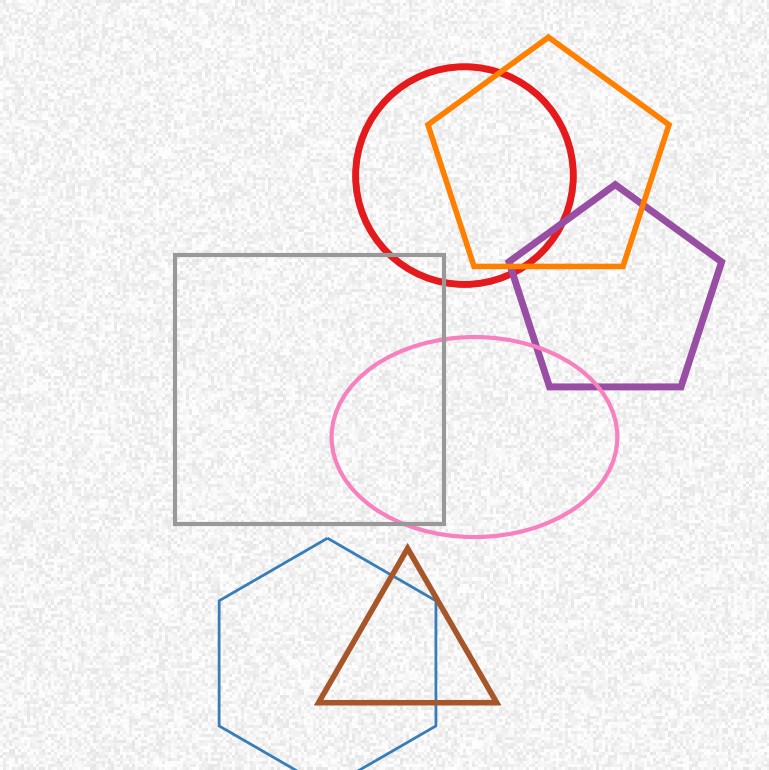[{"shape": "circle", "thickness": 2.5, "radius": 0.71, "center": [0.603, 0.772]}, {"shape": "hexagon", "thickness": 1, "radius": 0.81, "center": [0.425, 0.138]}, {"shape": "pentagon", "thickness": 2.5, "radius": 0.73, "center": [0.799, 0.615]}, {"shape": "pentagon", "thickness": 2, "radius": 0.82, "center": [0.712, 0.787]}, {"shape": "triangle", "thickness": 2, "radius": 0.67, "center": [0.529, 0.154]}, {"shape": "oval", "thickness": 1.5, "radius": 0.93, "center": [0.616, 0.432]}, {"shape": "square", "thickness": 1.5, "radius": 0.87, "center": [0.402, 0.494]}]